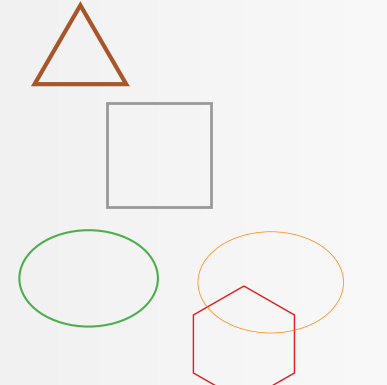[{"shape": "hexagon", "thickness": 1, "radius": 0.75, "center": [0.629, 0.107]}, {"shape": "oval", "thickness": 1.5, "radius": 0.89, "center": [0.229, 0.277]}, {"shape": "oval", "thickness": 0.5, "radius": 0.94, "center": [0.699, 0.267]}, {"shape": "triangle", "thickness": 3, "radius": 0.68, "center": [0.207, 0.85]}, {"shape": "square", "thickness": 2, "radius": 0.67, "center": [0.411, 0.597]}]